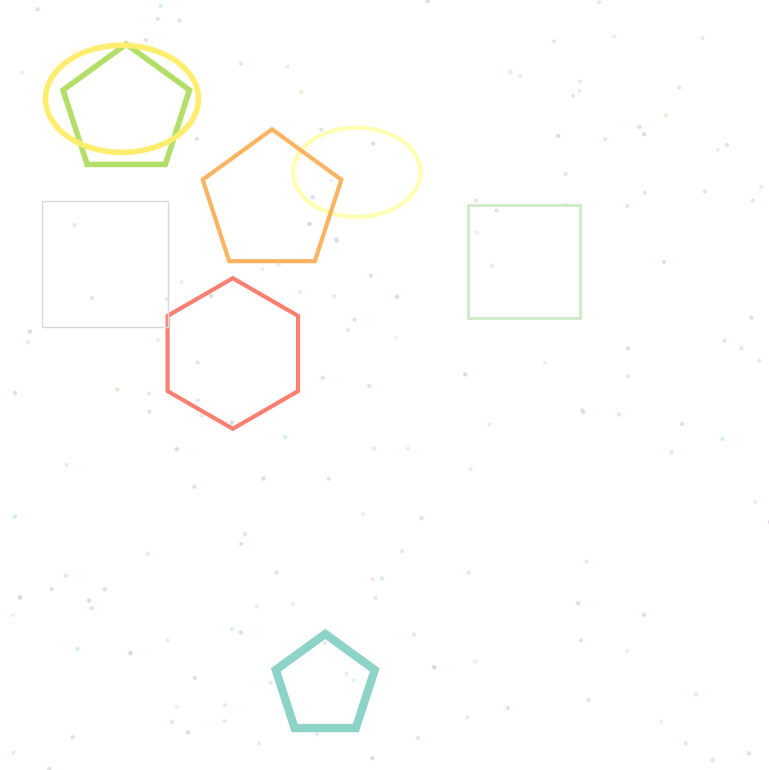[{"shape": "pentagon", "thickness": 3, "radius": 0.34, "center": [0.422, 0.109]}, {"shape": "oval", "thickness": 1.5, "radius": 0.41, "center": [0.463, 0.776]}, {"shape": "hexagon", "thickness": 1.5, "radius": 0.49, "center": [0.302, 0.541]}, {"shape": "pentagon", "thickness": 1.5, "radius": 0.47, "center": [0.353, 0.737]}, {"shape": "pentagon", "thickness": 2, "radius": 0.43, "center": [0.164, 0.856]}, {"shape": "square", "thickness": 0.5, "radius": 0.41, "center": [0.137, 0.657]}, {"shape": "square", "thickness": 1, "radius": 0.37, "center": [0.681, 0.66]}, {"shape": "oval", "thickness": 2, "radius": 0.5, "center": [0.158, 0.872]}]